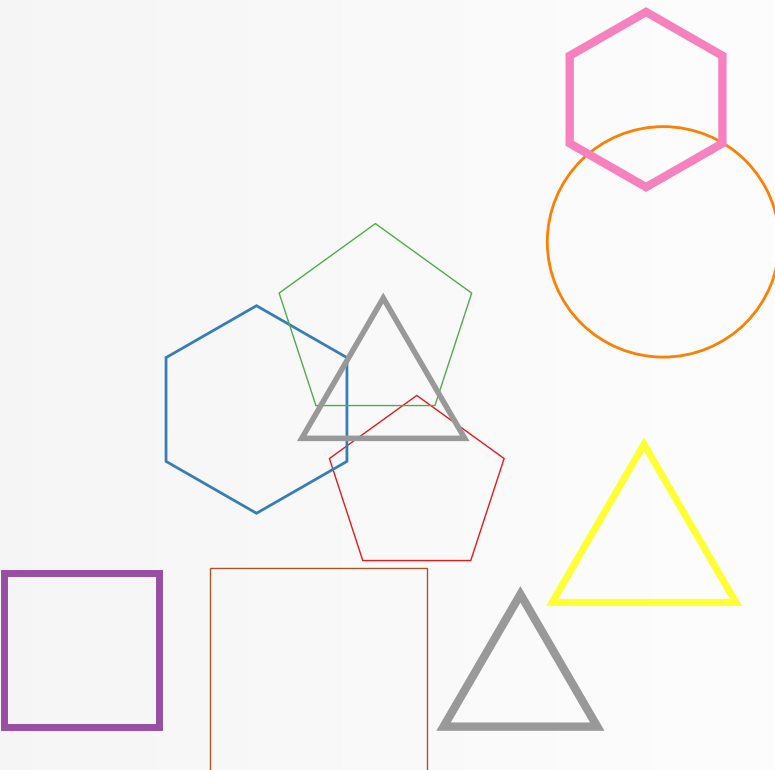[{"shape": "pentagon", "thickness": 0.5, "radius": 0.59, "center": [0.538, 0.368]}, {"shape": "hexagon", "thickness": 1, "radius": 0.67, "center": [0.331, 0.468]}, {"shape": "pentagon", "thickness": 0.5, "radius": 0.65, "center": [0.484, 0.579]}, {"shape": "square", "thickness": 2.5, "radius": 0.5, "center": [0.106, 0.156]}, {"shape": "circle", "thickness": 1, "radius": 0.75, "center": [0.856, 0.686]}, {"shape": "triangle", "thickness": 2.5, "radius": 0.68, "center": [0.831, 0.286]}, {"shape": "square", "thickness": 0.5, "radius": 0.7, "center": [0.411, 0.122]}, {"shape": "hexagon", "thickness": 3, "radius": 0.57, "center": [0.834, 0.871]}, {"shape": "triangle", "thickness": 3, "radius": 0.57, "center": [0.672, 0.114]}, {"shape": "triangle", "thickness": 2, "radius": 0.61, "center": [0.495, 0.491]}]